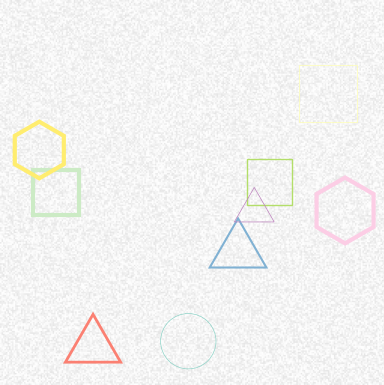[{"shape": "circle", "thickness": 0.5, "radius": 0.36, "center": [0.489, 0.114]}, {"shape": "square", "thickness": 0.5, "radius": 0.37, "center": [0.853, 0.757]}, {"shape": "triangle", "thickness": 2, "radius": 0.41, "center": [0.242, 0.101]}, {"shape": "triangle", "thickness": 1.5, "radius": 0.42, "center": [0.618, 0.348]}, {"shape": "square", "thickness": 1, "radius": 0.3, "center": [0.7, 0.527]}, {"shape": "hexagon", "thickness": 3, "radius": 0.43, "center": [0.896, 0.453]}, {"shape": "triangle", "thickness": 0.5, "radius": 0.3, "center": [0.66, 0.453]}, {"shape": "square", "thickness": 3, "radius": 0.3, "center": [0.145, 0.5]}, {"shape": "hexagon", "thickness": 3, "radius": 0.37, "center": [0.102, 0.61]}]